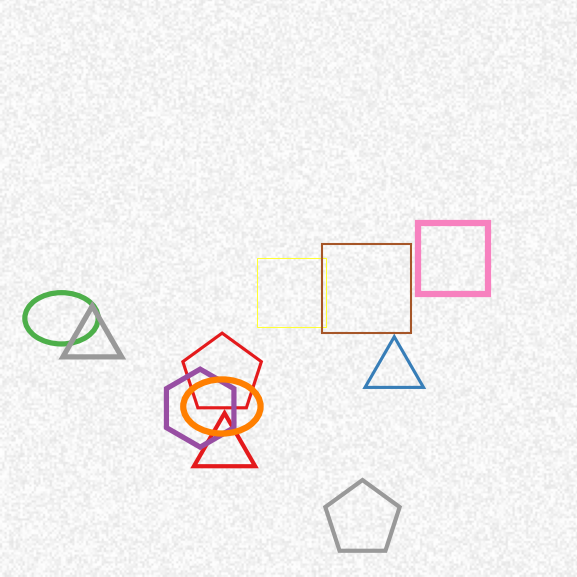[{"shape": "pentagon", "thickness": 1.5, "radius": 0.36, "center": [0.385, 0.351]}, {"shape": "triangle", "thickness": 2, "radius": 0.31, "center": [0.389, 0.222]}, {"shape": "triangle", "thickness": 1.5, "radius": 0.29, "center": [0.683, 0.358]}, {"shape": "oval", "thickness": 2.5, "radius": 0.32, "center": [0.106, 0.448]}, {"shape": "hexagon", "thickness": 2.5, "radius": 0.34, "center": [0.347, 0.292]}, {"shape": "oval", "thickness": 3, "radius": 0.33, "center": [0.384, 0.295]}, {"shape": "square", "thickness": 0.5, "radius": 0.3, "center": [0.505, 0.492]}, {"shape": "square", "thickness": 1, "radius": 0.38, "center": [0.635, 0.499]}, {"shape": "square", "thickness": 3, "radius": 0.31, "center": [0.785, 0.551]}, {"shape": "triangle", "thickness": 2.5, "radius": 0.29, "center": [0.16, 0.41]}, {"shape": "pentagon", "thickness": 2, "radius": 0.34, "center": [0.628, 0.1]}]